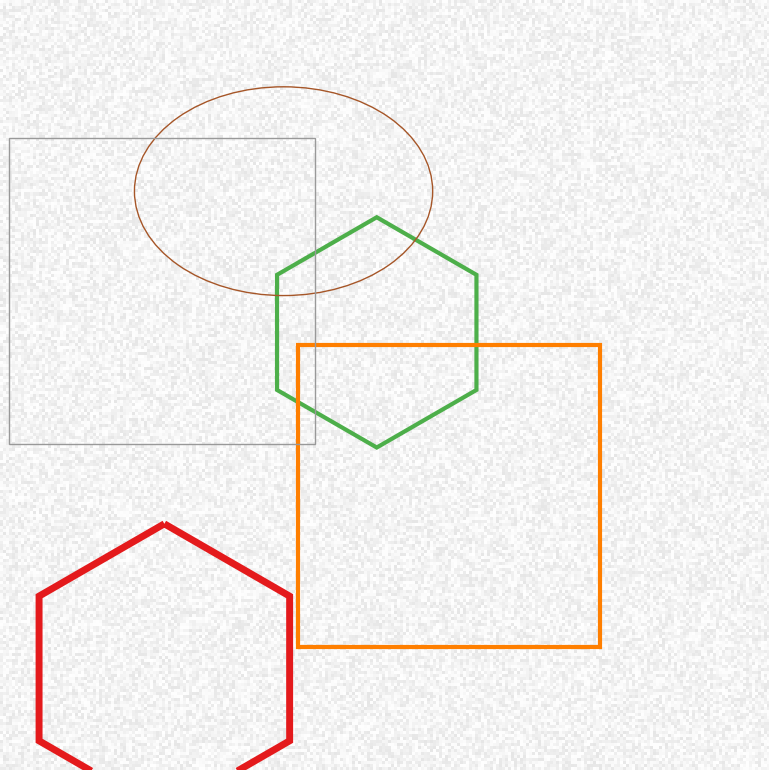[{"shape": "hexagon", "thickness": 2.5, "radius": 0.94, "center": [0.213, 0.132]}, {"shape": "hexagon", "thickness": 1.5, "radius": 0.75, "center": [0.489, 0.568]}, {"shape": "square", "thickness": 1.5, "radius": 0.98, "center": [0.584, 0.356]}, {"shape": "oval", "thickness": 0.5, "radius": 0.97, "center": [0.368, 0.752]}, {"shape": "square", "thickness": 0.5, "radius": 0.99, "center": [0.21, 0.622]}]